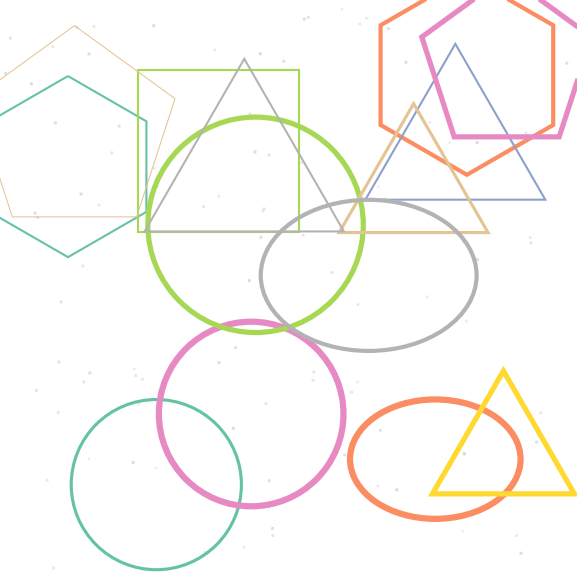[{"shape": "circle", "thickness": 1.5, "radius": 0.74, "center": [0.271, 0.16]}, {"shape": "hexagon", "thickness": 1, "radius": 0.78, "center": [0.118, 0.711]}, {"shape": "hexagon", "thickness": 2, "radius": 0.86, "center": [0.808, 0.869]}, {"shape": "oval", "thickness": 3, "radius": 0.74, "center": [0.754, 0.204]}, {"shape": "triangle", "thickness": 1, "radius": 0.9, "center": [0.788, 0.743]}, {"shape": "pentagon", "thickness": 2.5, "radius": 0.77, "center": [0.877, 0.887]}, {"shape": "circle", "thickness": 3, "radius": 0.8, "center": [0.435, 0.282]}, {"shape": "circle", "thickness": 2.5, "radius": 0.93, "center": [0.443, 0.61]}, {"shape": "square", "thickness": 1, "radius": 0.7, "center": [0.378, 0.738]}, {"shape": "triangle", "thickness": 2.5, "radius": 0.71, "center": [0.872, 0.215]}, {"shape": "triangle", "thickness": 1.5, "radius": 0.74, "center": [0.716, 0.671]}, {"shape": "pentagon", "thickness": 0.5, "radius": 0.92, "center": [0.129, 0.772]}, {"shape": "oval", "thickness": 2, "radius": 0.93, "center": [0.638, 0.522]}, {"shape": "triangle", "thickness": 1, "radius": 1.0, "center": [0.423, 0.698]}]